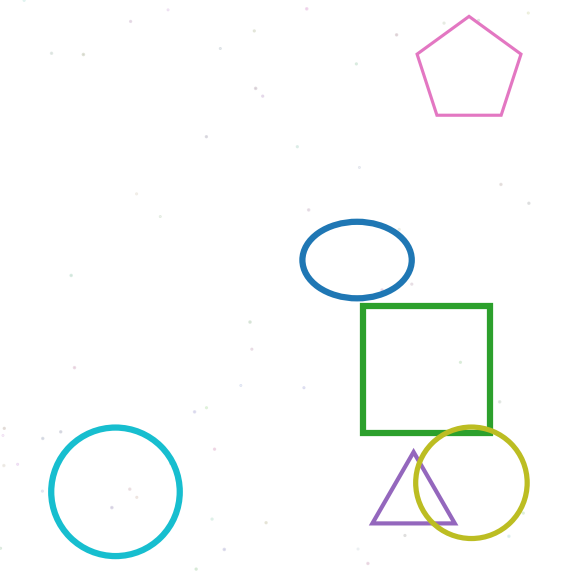[{"shape": "oval", "thickness": 3, "radius": 0.47, "center": [0.618, 0.549]}, {"shape": "square", "thickness": 3, "radius": 0.55, "center": [0.739, 0.359]}, {"shape": "triangle", "thickness": 2, "radius": 0.41, "center": [0.716, 0.134]}, {"shape": "pentagon", "thickness": 1.5, "radius": 0.47, "center": [0.812, 0.876]}, {"shape": "circle", "thickness": 2.5, "radius": 0.48, "center": [0.816, 0.163]}, {"shape": "circle", "thickness": 3, "radius": 0.56, "center": [0.2, 0.147]}]